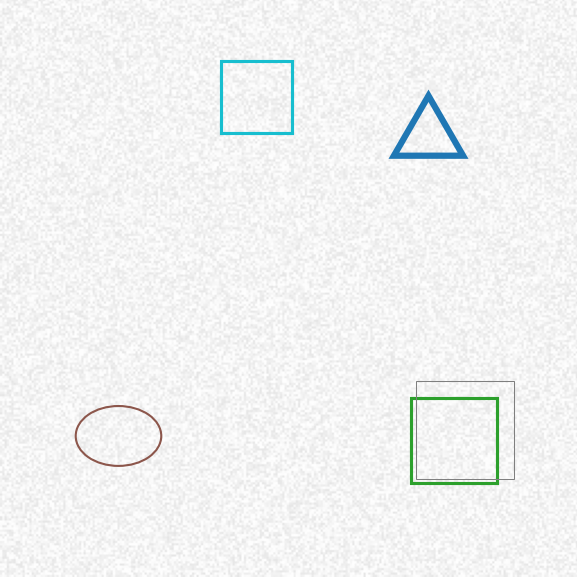[{"shape": "triangle", "thickness": 3, "radius": 0.35, "center": [0.742, 0.764]}, {"shape": "square", "thickness": 1.5, "radius": 0.37, "center": [0.786, 0.236]}, {"shape": "oval", "thickness": 1, "radius": 0.37, "center": [0.205, 0.244]}, {"shape": "square", "thickness": 0.5, "radius": 0.42, "center": [0.805, 0.255]}, {"shape": "square", "thickness": 1.5, "radius": 0.31, "center": [0.444, 0.831]}]